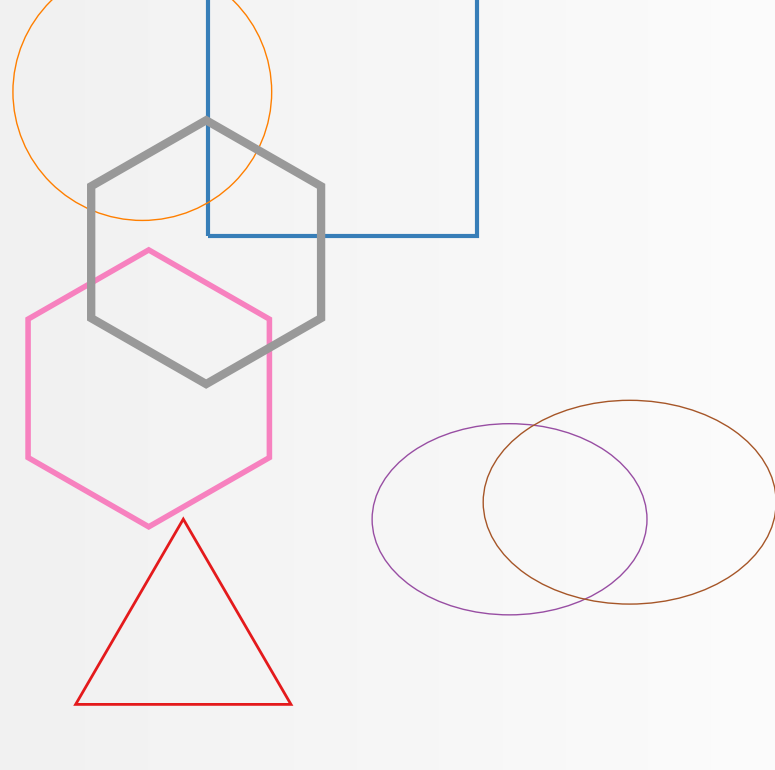[{"shape": "triangle", "thickness": 1, "radius": 0.8, "center": [0.237, 0.165]}, {"shape": "square", "thickness": 1.5, "radius": 0.87, "center": [0.441, 0.867]}, {"shape": "oval", "thickness": 0.5, "radius": 0.89, "center": [0.657, 0.326]}, {"shape": "circle", "thickness": 0.5, "radius": 0.83, "center": [0.184, 0.881]}, {"shape": "oval", "thickness": 0.5, "radius": 0.95, "center": [0.812, 0.348]}, {"shape": "hexagon", "thickness": 2, "radius": 0.9, "center": [0.192, 0.496]}, {"shape": "hexagon", "thickness": 3, "radius": 0.86, "center": [0.266, 0.673]}]